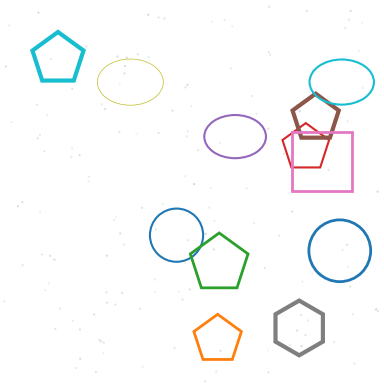[{"shape": "circle", "thickness": 2, "radius": 0.4, "center": [0.883, 0.349]}, {"shape": "circle", "thickness": 1.5, "radius": 0.35, "center": [0.459, 0.389]}, {"shape": "pentagon", "thickness": 2, "radius": 0.32, "center": [0.565, 0.119]}, {"shape": "pentagon", "thickness": 2, "radius": 0.39, "center": [0.569, 0.316]}, {"shape": "pentagon", "thickness": 1.5, "radius": 0.32, "center": [0.794, 0.617]}, {"shape": "oval", "thickness": 1.5, "radius": 0.4, "center": [0.611, 0.645]}, {"shape": "pentagon", "thickness": 3, "radius": 0.32, "center": [0.82, 0.694]}, {"shape": "square", "thickness": 2, "radius": 0.39, "center": [0.836, 0.581]}, {"shape": "hexagon", "thickness": 3, "radius": 0.36, "center": [0.777, 0.148]}, {"shape": "oval", "thickness": 0.5, "radius": 0.43, "center": [0.339, 0.787]}, {"shape": "oval", "thickness": 1.5, "radius": 0.42, "center": [0.888, 0.787]}, {"shape": "pentagon", "thickness": 3, "radius": 0.35, "center": [0.151, 0.847]}]